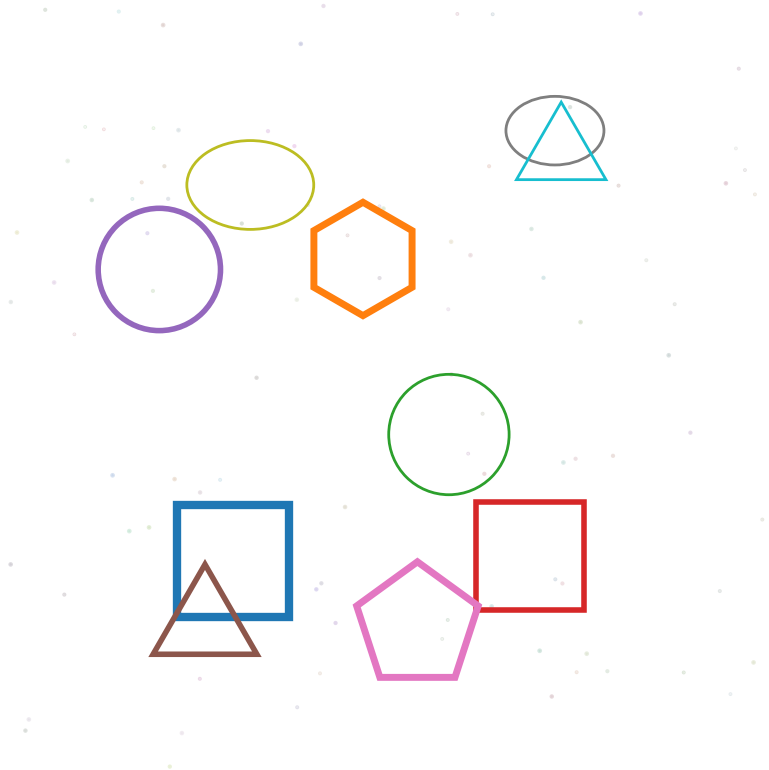[{"shape": "square", "thickness": 3, "radius": 0.36, "center": [0.303, 0.272]}, {"shape": "hexagon", "thickness": 2.5, "radius": 0.37, "center": [0.471, 0.664]}, {"shape": "circle", "thickness": 1, "radius": 0.39, "center": [0.583, 0.436]}, {"shape": "square", "thickness": 2, "radius": 0.35, "center": [0.688, 0.278]}, {"shape": "circle", "thickness": 2, "radius": 0.4, "center": [0.207, 0.65]}, {"shape": "triangle", "thickness": 2, "radius": 0.39, "center": [0.266, 0.189]}, {"shape": "pentagon", "thickness": 2.5, "radius": 0.41, "center": [0.542, 0.187]}, {"shape": "oval", "thickness": 1, "radius": 0.32, "center": [0.721, 0.83]}, {"shape": "oval", "thickness": 1, "radius": 0.41, "center": [0.325, 0.76]}, {"shape": "triangle", "thickness": 1, "radius": 0.34, "center": [0.729, 0.8]}]